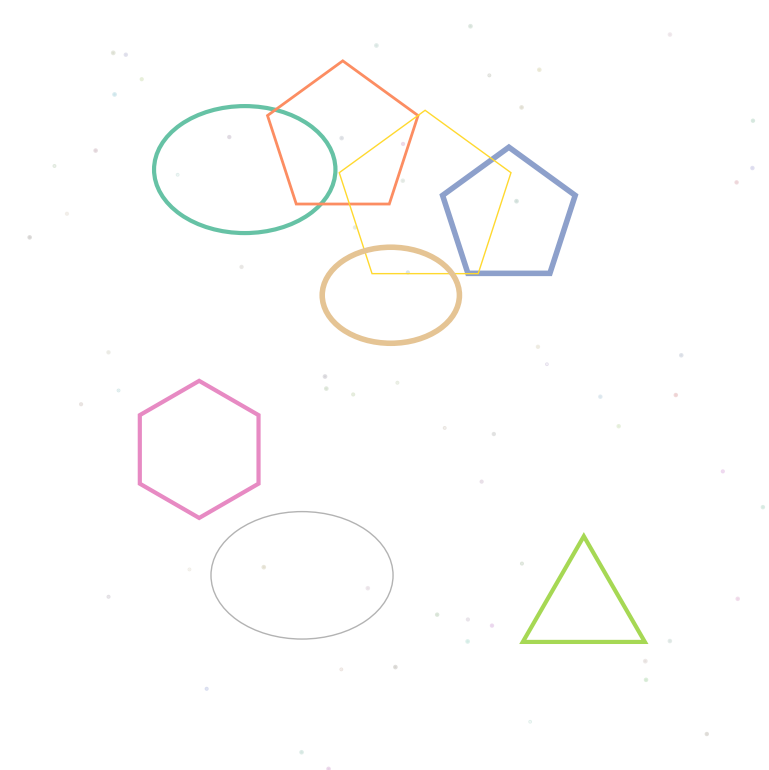[{"shape": "oval", "thickness": 1.5, "radius": 0.59, "center": [0.318, 0.78]}, {"shape": "pentagon", "thickness": 1, "radius": 0.51, "center": [0.445, 0.818]}, {"shape": "pentagon", "thickness": 2, "radius": 0.45, "center": [0.661, 0.718]}, {"shape": "hexagon", "thickness": 1.5, "radius": 0.45, "center": [0.259, 0.416]}, {"shape": "triangle", "thickness": 1.5, "radius": 0.46, "center": [0.758, 0.212]}, {"shape": "pentagon", "thickness": 0.5, "radius": 0.59, "center": [0.552, 0.739]}, {"shape": "oval", "thickness": 2, "radius": 0.45, "center": [0.508, 0.617]}, {"shape": "oval", "thickness": 0.5, "radius": 0.59, "center": [0.392, 0.253]}]